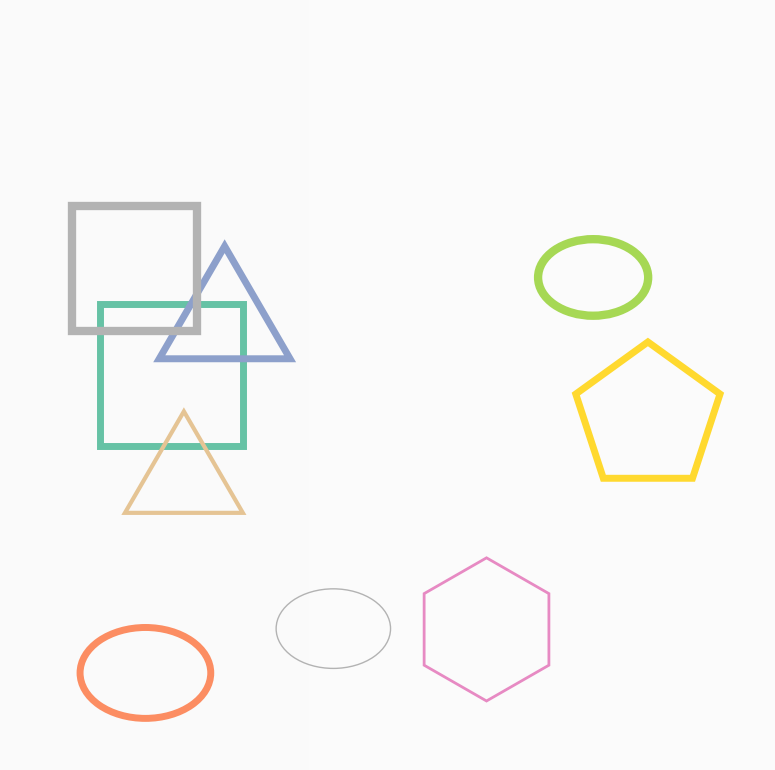[{"shape": "square", "thickness": 2.5, "radius": 0.46, "center": [0.221, 0.513]}, {"shape": "oval", "thickness": 2.5, "radius": 0.42, "center": [0.188, 0.126]}, {"shape": "triangle", "thickness": 2.5, "radius": 0.49, "center": [0.29, 0.583]}, {"shape": "hexagon", "thickness": 1, "radius": 0.46, "center": [0.628, 0.183]}, {"shape": "oval", "thickness": 3, "radius": 0.36, "center": [0.765, 0.64]}, {"shape": "pentagon", "thickness": 2.5, "radius": 0.49, "center": [0.836, 0.458]}, {"shape": "triangle", "thickness": 1.5, "radius": 0.44, "center": [0.237, 0.378]}, {"shape": "square", "thickness": 3, "radius": 0.41, "center": [0.174, 0.651]}, {"shape": "oval", "thickness": 0.5, "radius": 0.37, "center": [0.43, 0.184]}]